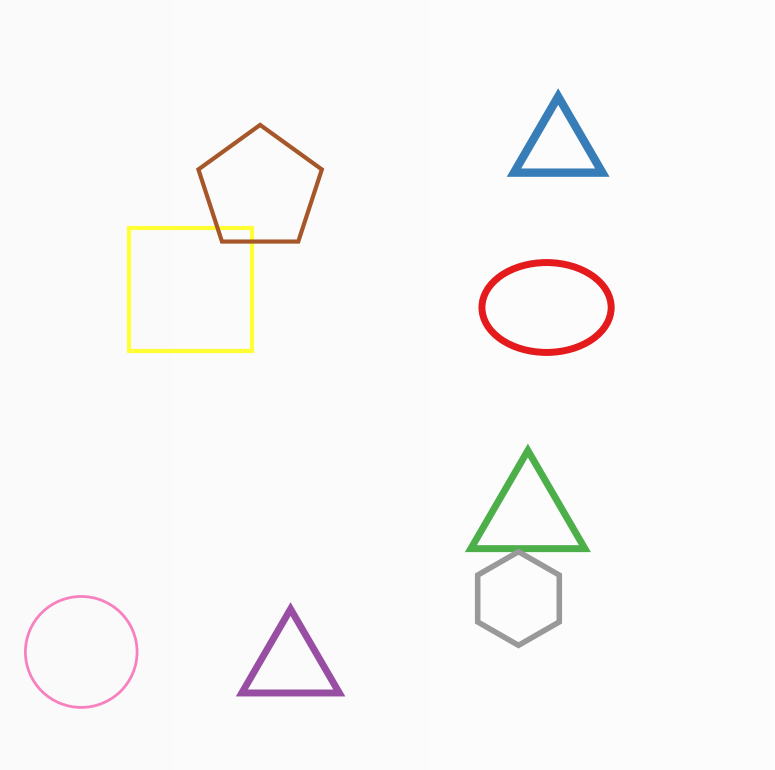[{"shape": "oval", "thickness": 2.5, "radius": 0.42, "center": [0.705, 0.601]}, {"shape": "triangle", "thickness": 3, "radius": 0.33, "center": [0.72, 0.809]}, {"shape": "triangle", "thickness": 2.5, "radius": 0.42, "center": [0.681, 0.33]}, {"shape": "triangle", "thickness": 2.5, "radius": 0.36, "center": [0.375, 0.136]}, {"shape": "square", "thickness": 1.5, "radius": 0.4, "center": [0.245, 0.624]}, {"shape": "pentagon", "thickness": 1.5, "radius": 0.42, "center": [0.336, 0.754]}, {"shape": "circle", "thickness": 1, "radius": 0.36, "center": [0.105, 0.153]}, {"shape": "hexagon", "thickness": 2, "radius": 0.3, "center": [0.669, 0.223]}]